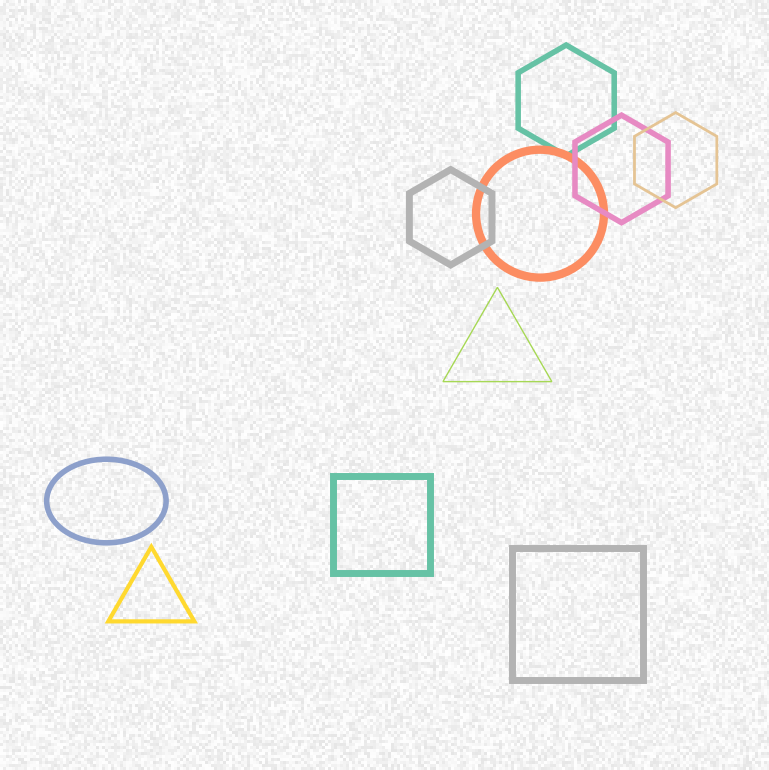[{"shape": "hexagon", "thickness": 2, "radius": 0.36, "center": [0.735, 0.869]}, {"shape": "square", "thickness": 2.5, "radius": 0.31, "center": [0.496, 0.319]}, {"shape": "circle", "thickness": 3, "radius": 0.42, "center": [0.701, 0.723]}, {"shape": "oval", "thickness": 2, "radius": 0.39, "center": [0.138, 0.349]}, {"shape": "hexagon", "thickness": 2, "radius": 0.35, "center": [0.807, 0.781]}, {"shape": "triangle", "thickness": 0.5, "radius": 0.41, "center": [0.646, 0.545]}, {"shape": "triangle", "thickness": 1.5, "radius": 0.32, "center": [0.197, 0.225]}, {"shape": "hexagon", "thickness": 1, "radius": 0.31, "center": [0.877, 0.792]}, {"shape": "hexagon", "thickness": 2.5, "radius": 0.31, "center": [0.585, 0.718]}, {"shape": "square", "thickness": 2.5, "radius": 0.43, "center": [0.75, 0.203]}]